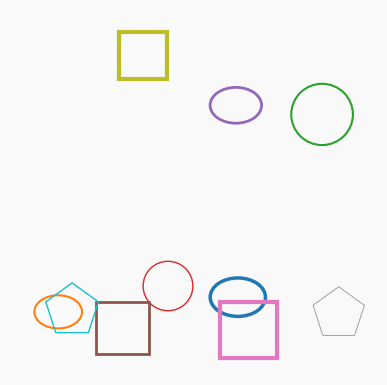[{"shape": "oval", "thickness": 2.5, "radius": 0.36, "center": [0.614, 0.228]}, {"shape": "oval", "thickness": 1.5, "radius": 0.31, "center": [0.15, 0.19]}, {"shape": "circle", "thickness": 1.5, "radius": 0.4, "center": [0.831, 0.703]}, {"shape": "circle", "thickness": 1, "radius": 0.32, "center": [0.434, 0.257]}, {"shape": "oval", "thickness": 2, "radius": 0.33, "center": [0.609, 0.727]}, {"shape": "square", "thickness": 2, "radius": 0.34, "center": [0.316, 0.148]}, {"shape": "square", "thickness": 3, "radius": 0.37, "center": [0.641, 0.144]}, {"shape": "pentagon", "thickness": 0.5, "radius": 0.35, "center": [0.874, 0.185]}, {"shape": "square", "thickness": 3, "radius": 0.31, "center": [0.368, 0.856]}, {"shape": "pentagon", "thickness": 1, "radius": 0.36, "center": [0.186, 0.194]}]